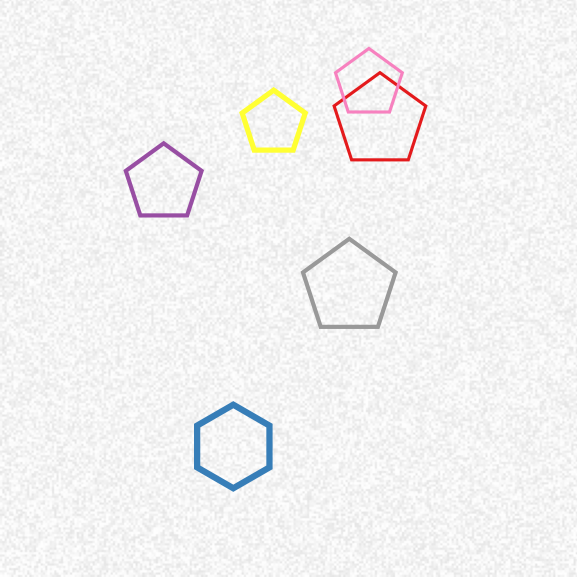[{"shape": "pentagon", "thickness": 1.5, "radius": 0.42, "center": [0.658, 0.79]}, {"shape": "hexagon", "thickness": 3, "radius": 0.36, "center": [0.404, 0.226]}, {"shape": "pentagon", "thickness": 2, "radius": 0.35, "center": [0.283, 0.682]}, {"shape": "pentagon", "thickness": 2.5, "radius": 0.29, "center": [0.474, 0.786]}, {"shape": "pentagon", "thickness": 1.5, "radius": 0.3, "center": [0.639, 0.854]}, {"shape": "pentagon", "thickness": 2, "radius": 0.42, "center": [0.605, 0.501]}]